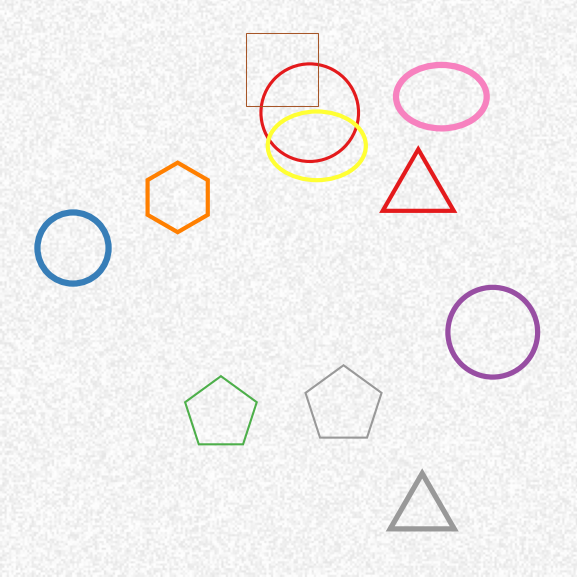[{"shape": "circle", "thickness": 1.5, "radius": 0.42, "center": [0.536, 0.804]}, {"shape": "triangle", "thickness": 2, "radius": 0.36, "center": [0.724, 0.67]}, {"shape": "circle", "thickness": 3, "radius": 0.31, "center": [0.126, 0.57]}, {"shape": "pentagon", "thickness": 1, "radius": 0.33, "center": [0.383, 0.283]}, {"shape": "circle", "thickness": 2.5, "radius": 0.39, "center": [0.853, 0.424]}, {"shape": "hexagon", "thickness": 2, "radius": 0.3, "center": [0.308, 0.657]}, {"shape": "oval", "thickness": 2, "radius": 0.42, "center": [0.549, 0.747]}, {"shape": "square", "thickness": 0.5, "radius": 0.32, "center": [0.488, 0.879]}, {"shape": "oval", "thickness": 3, "radius": 0.39, "center": [0.764, 0.832]}, {"shape": "pentagon", "thickness": 1, "radius": 0.35, "center": [0.595, 0.297]}, {"shape": "triangle", "thickness": 2.5, "radius": 0.32, "center": [0.731, 0.115]}]